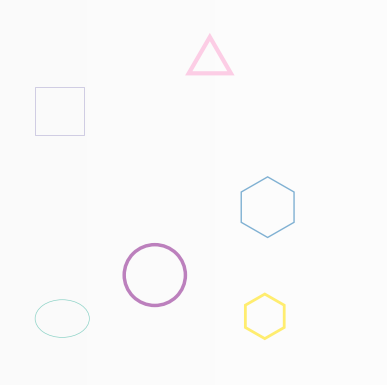[{"shape": "oval", "thickness": 0.5, "radius": 0.35, "center": [0.161, 0.173]}, {"shape": "square", "thickness": 0.5, "radius": 0.31, "center": [0.154, 0.711]}, {"shape": "hexagon", "thickness": 1, "radius": 0.39, "center": [0.691, 0.462]}, {"shape": "triangle", "thickness": 3, "radius": 0.31, "center": [0.542, 0.841]}, {"shape": "circle", "thickness": 2.5, "radius": 0.39, "center": [0.4, 0.286]}, {"shape": "hexagon", "thickness": 2, "radius": 0.29, "center": [0.683, 0.178]}]